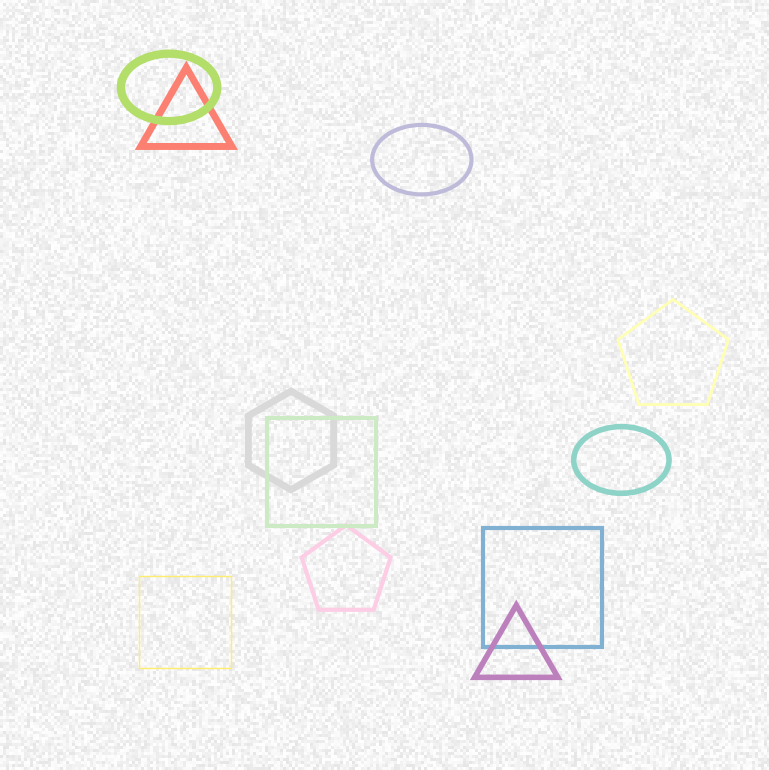[{"shape": "oval", "thickness": 2, "radius": 0.31, "center": [0.807, 0.403]}, {"shape": "pentagon", "thickness": 1, "radius": 0.38, "center": [0.874, 0.536]}, {"shape": "oval", "thickness": 1.5, "radius": 0.32, "center": [0.548, 0.793]}, {"shape": "triangle", "thickness": 2.5, "radius": 0.34, "center": [0.242, 0.844]}, {"shape": "square", "thickness": 1.5, "radius": 0.39, "center": [0.704, 0.237]}, {"shape": "oval", "thickness": 3, "radius": 0.31, "center": [0.22, 0.887]}, {"shape": "pentagon", "thickness": 1.5, "radius": 0.3, "center": [0.45, 0.257]}, {"shape": "hexagon", "thickness": 2.5, "radius": 0.32, "center": [0.378, 0.428]}, {"shape": "triangle", "thickness": 2, "radius": 0.31, "center": [0.67, 0.152]}, {"shape": "square", "thickness": 1.5, "radius": 0.35, "center": [0.418, 0.387]}, {"shape": "square", "thickness": 0.5, "radius": 0.3, "center": [0.24, 0.192]}]